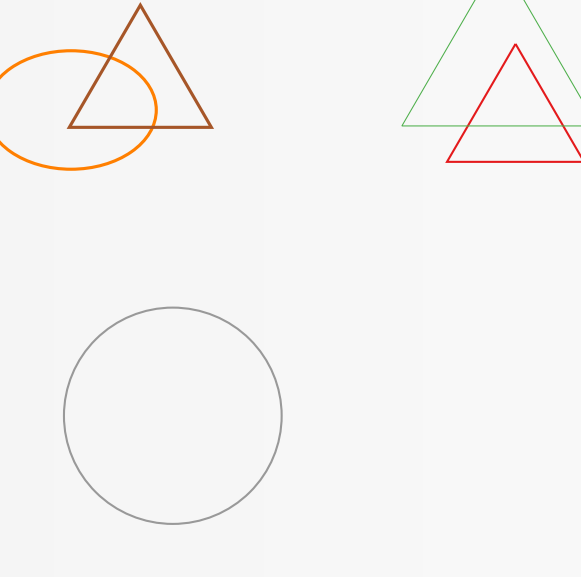[{"shape": "triangle", "thickness": 1, "radius": 0.68, "center": [0.887, 0.787]}, {"shape": "triangle", "thickness": 0.5, "radius": 0.97, "center": [0.859, 0.878]}, {"shape": "oval", "thickness": 1.5, "radius": 0.73, "center": [0.122, 0.809]}, {"shape": "triangle", "thickness": 1.5, "radius": 0.71, "center": [0.241, 0.849]}, {"shape": "circle", "thickness": 1, "radius": 0.94, "center": [0.297, 0.279]}]